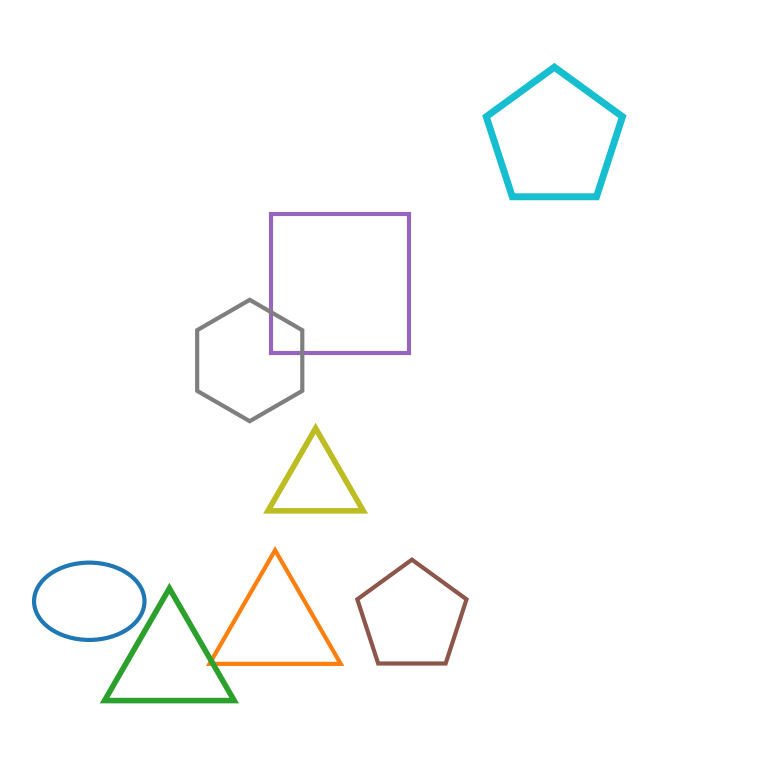[{"shape": "oval", "thickness": 1.5, "radius": 0.36, "center": [0.116, 0.219]}, {"shape": "triangle", "thickness": 1.5, "radius": 0.49, "center": [0.357, 0.187]}, {"shape": "triangle", "thickness": 2, "radius": 0.49, "center": [0.22, 0.139]}, {"shape": "square", "thickness": 1.5, "radius": 0.45, "center": [0.441, 0.632]}, {"shape": "pentagon", "thickness": 1.5, "radius": 0.37, "center": [0.535, 0.199]}, {"shape": "hexagon", "thickness": 1.5, "radius": 0.39, "center": [0.324, 0.532]}, {"shape": "triangle", "thickness": 2, "radius": 0.36, "center": [0.41, 0.372]}, {"shape": "pentagon", "thickness": 2.5, "radius": 0.47, "center": [0.72, 0.82]}]